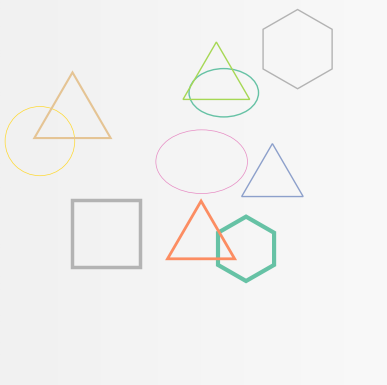[{"shape": "oval", "thickness": 1, "radius": 0.45, "center": [0.578, 0.759]}, {"shape": "hexagon", "thickness": 3, "radius": 0.42, "center": [0.635, 0.354]}, {"shape": "triangle", "thickness": 2, "radius": 0.5, "center": [0.519, 0.378]}, {"shape": "triangle", "thickness": 1, "radius": 0.46, "center": [0.703, 0.535]}, {"shape": "oval", "thickness": 0.5, "radius": 0.59, "center": [0.52, 0.58]}, {"shape": "triangle", "thickness": 1, "radius": 0.5, "center": [0.558, 0.791]}, {"shape": "circle", "thickness": 0.5, "radius": 0.45, "center": [0.103, 0.633]}, {"shape": "triangle", "thickness": 1.5, "radius": 0.57, "center": [0.187, 0.698]}, {"shape": "square", "thickness": 2.5, "radius": 0.43, "center": [0.274, 0.393]}, {"shape": "hexagon", "thickness": 1, "radius": 0.51, "center": [0.768, 0.872]}]